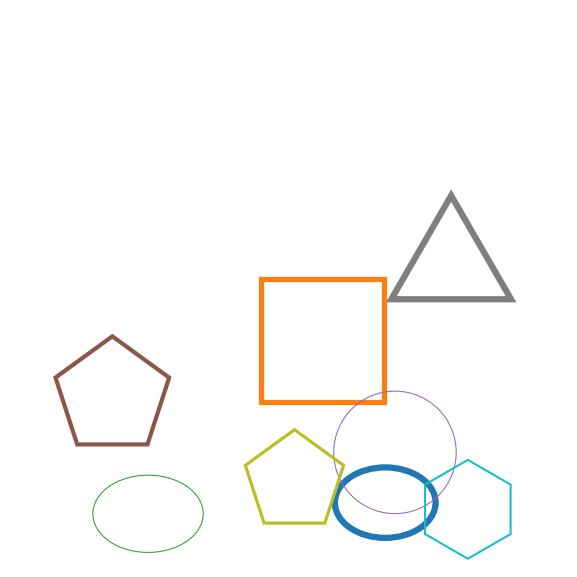[{"shape": "oval", "thickness": 3, "radius": 0.44, "center": [0.667, 0.129]}, {"shape": "square", "thickness": 2.5, "radius": 0.53, "center": [0.559, 0.409]}, {"shape": "oval", "thickness": 0.5, "radius": 0.48, "center": [0.256, 0.109]}, {"shape": "circle", "thickness": 0.5, "radius": 0.53, "center": [0.684, 0.216]}, {"shape": "pentagon", "thickness": 2, "radius": 0.52, "center": [0.195, 0.313]}, {"shape": "triangle", "thickness": 3, "radius": 0.6, "center": [0.781, 0.541]}, {"shape": "pentagon", "thickness": 1.5, "radius": 0.45, "center": [0.51, 0.166]}, {"shape": "hexagon", "thickness": 1, "radius": 0.43, "center": [0.81, 0.117]}]